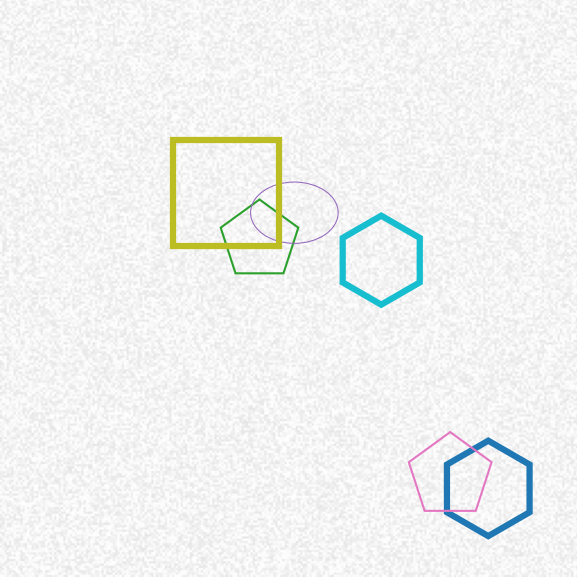[{"shape": "hexagon", "thickness": 3, "radius": 0.41, "center": [0.845, 0.153]}, {"shape": "pentagon", "thickness": 1, "radius": 0.35, "center": [0.449, 0.583]}, {"shape": "oval", "thickness": 0.5, "radius": 0.38, "center": [0.51, 0.631]}, {"shape": "pentagon", "thickness": 1, "radius": 0.38, "center": [0.78, 0.176]}, {"shape": "square", "thickness": 3, "radius": 0.46, "center": [0.392, 0.664]}, {"shape": "hexagon", "thickness": 3, "radius": 0.39, "center": [0.66, 0.549]}]